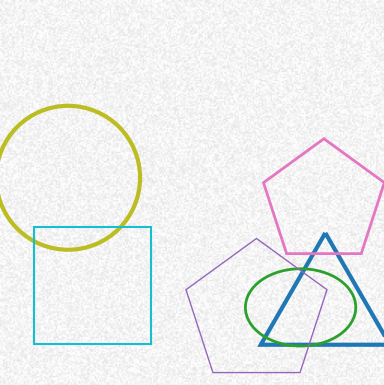[{"shape": "triangle", "thickness": 3, "radius": 0.97, "center": [0.845, 0.201]}, {"shape": "oval", "thickness": 2, "radius": 0.72, "center": [0.781, 0.202]}, {"shape": "pentagon", "thickness": 1, "radius": 0.96, "center": [0.666, 0.188]}, {"shape": "pentagon", "thickness": 2, "radius": 0.82, "center": [0.841, 0.475]}, {"shape": "circle", "thickness": 3, "radius": 0.93, "center": [0.177, 0.538]}, {"shape": "square", "thickness": 1.5, "radius": 0.76, "center": [0.24, 0.258]}]